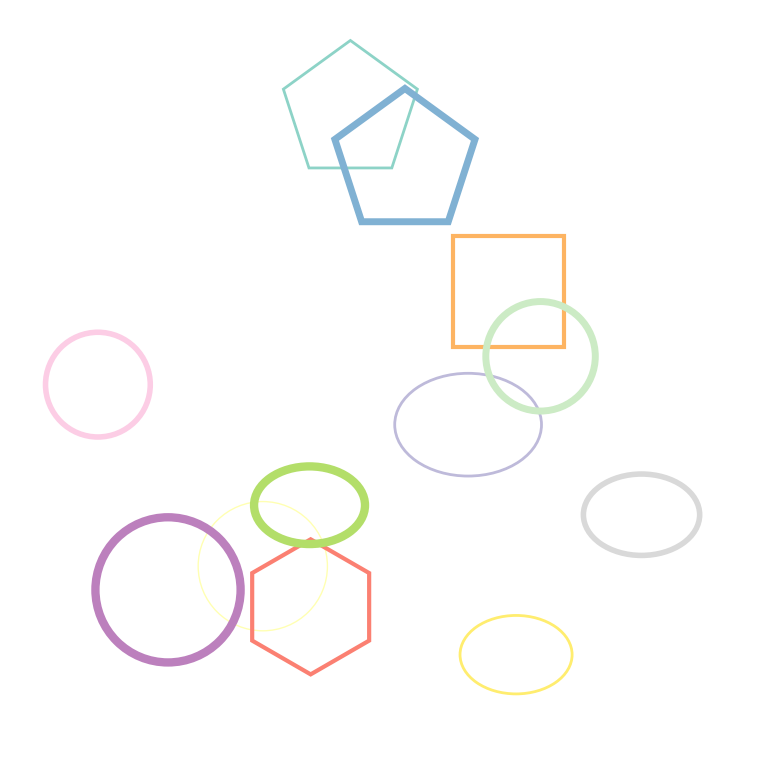[{"shape": "pentagon", "thickness": 1, "radius": 0.46, "center": [0.455, 0.856]}, {"shape": "circle", "thickness": 0.5, "radius": 0.42, "center": [0.341, 0.265]}, {"shape": "oval", "thickness": 1, "radius": 0.48, "center": [0.608, 0.448]}, {"shape": "hexagon", "thickness": 1.5, "radius": 0.44, "center": [0.403, 0.212]}, {"shape": "pentagon", "thickness": 2.5, "radius": 0.48, "center": [0.526, 0.789]}, {"shape": "square", "thickness": 1.5, "radius": 0.36, "center": [0.661, 0.621]}, {"shape": "oval", "thickness": 3, "radius": 0.36, "center": [0.402, 0.344]}, {"shape": "circle", "thickness": 2, "radius": 0.34, "center": [0.127, 0.5]}, {"shape": "oval", "thickness": 2, "radius": 0.38, "center": [0.833, 0.332]}, {"shape": "circle", "thickness": 3, "radius": 0.47, "center": [0.218, 0.234]}, {"shape": "circle", "thickness": 2.5, "radius": 0.36, "center": [0.702, 0.537]}, {"shape": "oval", "thickness": 1, "radius": 0.36, "center": [0.67, 0.15]}]